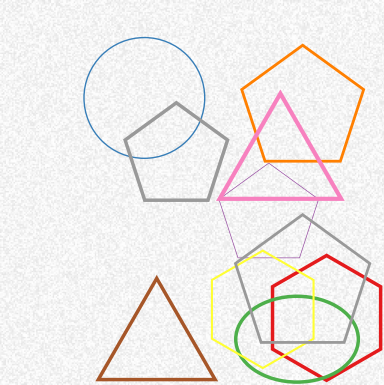[{"shape": "hexagon", "thickness": 2.5, "radius": 0.81, "center": [0.848, 0.174]}, {"shape": "circle", "thickness": 1, "radius": 0.78, "center": [0.375, 0.746]}, {"shape": "oval", "thickness": 2.5, "radius": 0.8, "center": [0.772, 0.119]}, {"shape": "pentagon", "thickness": 0.5, "radius": 0.68, "center": [0.698, 0.44]}, {"shape": "pentagon", "thickness": 2, "radius": 0.83, "center": [0.786, 0.716]}, {"shape": "hexagon", "thickness": 1.5, "radius": 0.76, "center": [0.682, 0.196]}, {"shape": "triangle", "thickness": 2.5, "radius": 0.88, "center": [0.407, 0.102]}, {"shape": "triangle", "thickness": 3, "radius": 0.91, "center": [0.728, 0.575]}, {"shape": "pentagon", "thickness": 2.5, "radius": 0.7, "center": [0.458, 0.593]}, {"shape": "pentagon", "thickness": 2, "radius": 0.92, "center": [0.786, 0.259]}]